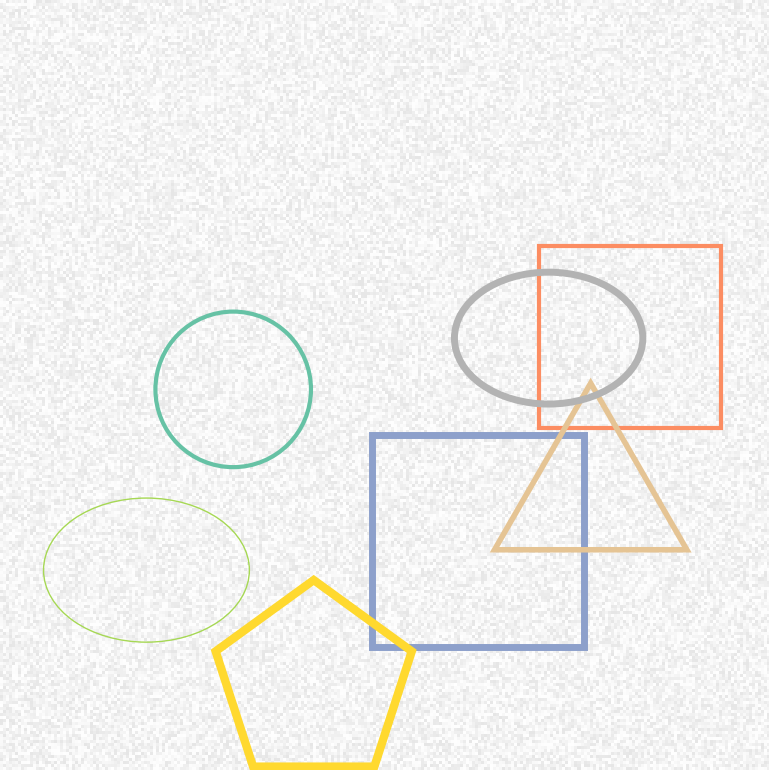[{"shape": "circle", "thickness": 1.5, "radius": 0.51, "center": [0.303, 0.494]}, {"shape": "square", "thickness": 1.5, "radius": 0.59, "center": [0.819, 0.563]}, {"shape": "square", "thickness": 2.5, "radius": 0.69, "center": [0.621, 0.298]}, {"shape": "oval", "thickness": 0.5, "radius": 0.67, "center": [0.19, 0.26]}, {"shape": "pentagon", "thickness": 3, "radius": 0.67, "center": [0.407, 0.113]}, {"shape": "triangle", "thickness": 2, "radius": 0.72, "center": [0.767, 0.358]}, {"shape": "oval", "thickness": 2.5, "radius": 0.61, "center": [0.713, 0.561]}]